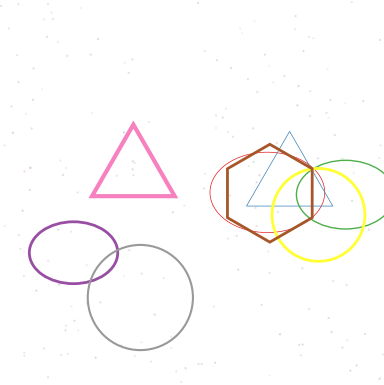[{"shape": "oval", "thickness": 0.5, "radius": 0.75, "center": [0.694, 0.5]}, {"shape": "triangle", "thickness": 0.5, "radius": 0.65, "center": [0.752, 0.529]}, {"shape": "oval", "thickness": 1, "radius": 0.64, "center": [0.897, 0.494]}, {"shape": "oval", "thickness": 2, "radius": 0.57, "center": [0.191, 0.344]}, {"shape": "circle", "thickness": 2, "radius": 0.6, "center": [0.827, 0.442]}, {"shape": "hexagon", "thickness": 2, "radius": 0.64, "center": [0.701, 0.498]}, {"shape": "triangle", "thickness": 3, "radius": 0.62, "center": [0.346, 0.552]}, {"shape": "circle", "thickness": 1.5, "radius": 0.68, "center": [0.365, 0.227]}]